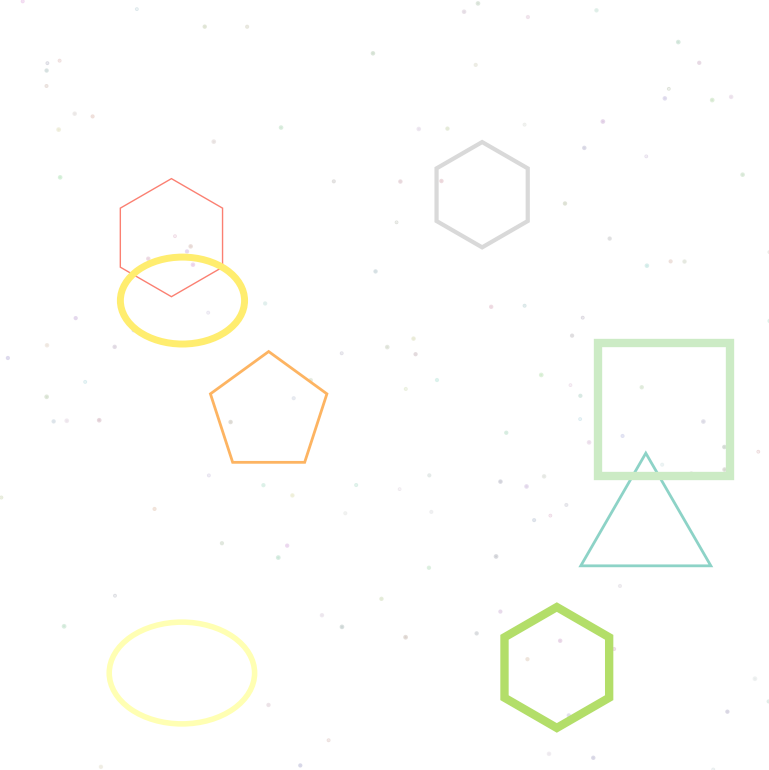[{"shape": "triangle", "thickness": 1, "radius": 0.49, "center": [0.839, 0.314]}, {"shape": "oval", "thickness": 2, "radius": 0.47, "center": [0.236, 0.126]}, {"shape": "hexagon", "thickness": 0.5, "radius": 0.38, "center": [0.223, 0.691]}, {"shape": "pentagon", "thickness": 1, "radius": 0.4, "center": [0.349, 0.464]}, {"shape": "hexagon", "thickness": 3, "radius": 0.39, "center": [0.723, 0.133]}, {"shape": "hexagon", "thickness": 1.5, "radius": 0.34, "center": [0.626, 0.747]}, {"shape": "square", "thickness": 3, "radius": 0.43, "center": [0.863, 0.468]}, {"shape": "oval", "thickness": 2.5, "radius": 0.4, "center": [0.237, 0.61]}]